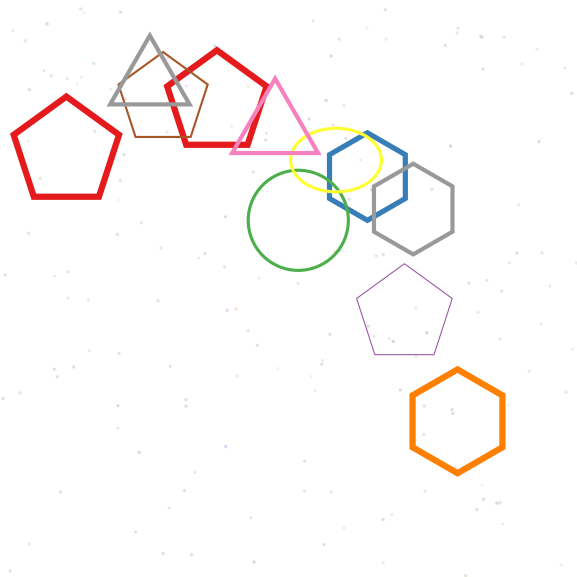[{"shape": "pentagon", "thickness": 3, "radius": 0.45, "center": [0.376, 0.822]}, {"shape": "pentagon", "thickness": 3, "radius": 0.48, "center": [0.115, 0.736]}, {"shape": "hexagon", "thickness": 2.5, "radius": 0.38, "center": [0.636, 0.693]}, {"shape": "circle", "thickness": 1.5, "radius": 0.43, "center": [0.516, 0.618]}, {"shape": "pentagon", "thickness": 0.5, "radius": 0.44, "center": [0.7, 0.455]}, {"shape": "hexagon", "thickness": 3, "radius": 0.45, "center": [0.792, 0.27]}, {"shape": "oval", "thickness": 1.5, "radius": 0.39, "center": [0.582, 0.722]}, {"shape": "pentagon", "thickness": 1, "radius": 0.41, "center": [0.282, 0.828]}, {"shape": "triangle", "thickness": 2, "radius": 0.43, "center": [0.476, 0.777]}, {"shape": "triangle", "thickness": 2, "radius": 0.4, "center": [0.259, 0.858]}, {"shape": "hexagon", "thickness": 2, "radius": 0.39, "center": [0.716, 0.637]}]